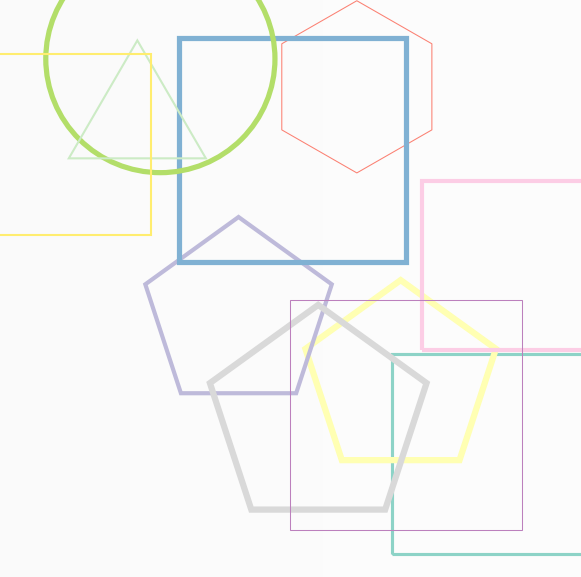[{"shape": "square", "thickness": 1.5, "radius": 0.86, "center": [0.846, 0.213]}, {"shape": "pentagon", "thickness": 3, "radius": 0.86, "center": [0.689, 0.342]}, {"shape": "pentagon", "thickness": 2, "radius": 0.84, "center": [0.41, 0.455]}, {"shape": "hexagon", "thickness": 0.5, "radius": 0.75, "center": [0.614, 0.849]}, {"shape": "square", "thickness": 2.5, "radius": 0.97, "center": [0.503, 0.739]}, {"shape": "circle", "thickness": 2.5, "radius": 0.99, "center": [0.276, 0.897]}, {"shape": "square", "thickness": 2, "radius": 0.73, "center": [0.873, 0.54]}, {"shape": "pentagon", "thickness": 3, "radius": 0.98, "center": [0.547, 0.275]}, {"shape": "square", "thickness": 0.5, "radius": 1.0, "center": [0.698, 0.28]}, {"shape": "triangle", "thickness": 1, "radius": 0.68, "center": [0.236, 0.793]}, {"shape": "square", "thickness": 1, "radius": 0.78, "center": [0.103, 0.749]}]